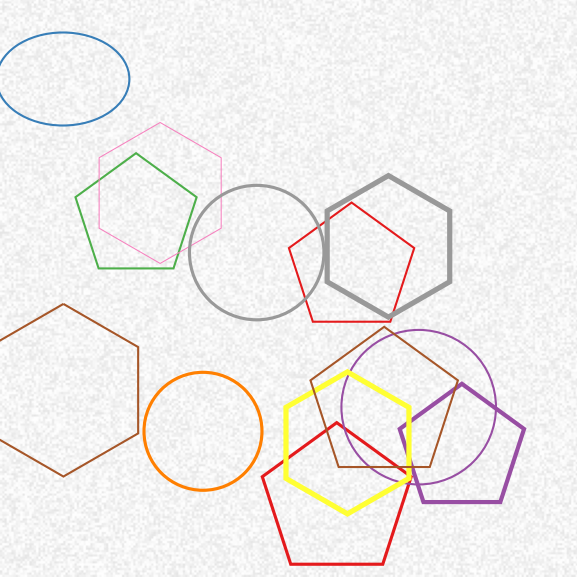[{"shape": "pentagon", "thickness": 1.5, "radius": 0.68, "center": [0.583, 0.132]}, {"shape": "pentagon", "thickness": 1, "radius": 0.57, "center": [0.609, 0.534]}, {"shape": "oval", "thickness": 1, "radius": 0.58, "center": [0.109, 0.862]}, {"shape": "pentagon", "thickness": 1, "radius": 0.55, "center": [0.236, 0.624]}, {"shape": "circle", "thickness": 1, "radius": 0.67, "center": [0.725, 0.294]}, {"shape": "pentagon", "thickness": 2, "radius": 0.57, "center": [0.8, 0.221]}, {"shape": "circle", "thickness": 1.5, "radius": 0.51, "center": [0.351, 0.252]}, {"shape": "hexagon", "thickness": 2.5, "radius": 0.61, "center": [0.602, 0.232]}, {"shape": "hexagon", "thickness": 1, "radius": 0.75, "center": [0.11, 0.323]}, {"shape": "pentagon", "thickness": 1, "radius": 0.67, "center": [0.665, 0.299]}, {"shape": "hexagon", "thickness": 0.5, "radius": 0.61, "center": [0.277, 0.665]}, {"shape": "circle", "thickness": 1.5, "radius": 0.58, "center": [0.445, 0.562]}, {"shape": "hexagon", "thickness": 2.5, "radius": 0.61, "center": [0.673, 0.573]}]